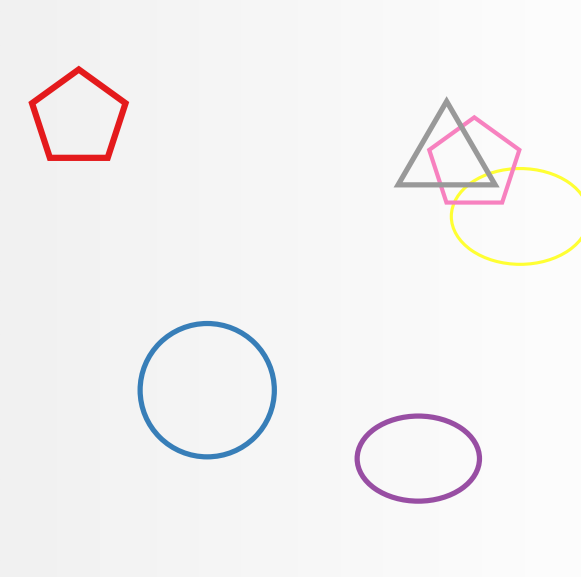[{"shape": "pentagon", "thickness": 3, "radius": 0.42, "center": [0.136, 0.794]}, {"shape": "circle", "thickness": 2.5, "radius": 0.58, "center": [0.357, 0.323]}, {"shape": "oval", "thickness": 2.5, "radius": 0.53, "center": [0.72, 0.205]}, {"shape": "oval", "thickness": 1.5, "radius": 0.59, "center": [0.895, 0.624]}, {"shape": "pentagon", "thickness": 2, "radius": 0.41, "center": [0.816, 0.714]}, {"shape": "triangle", "thickness": 2.5, "radius": 0.48, "center": [0.768, 0.727]}]